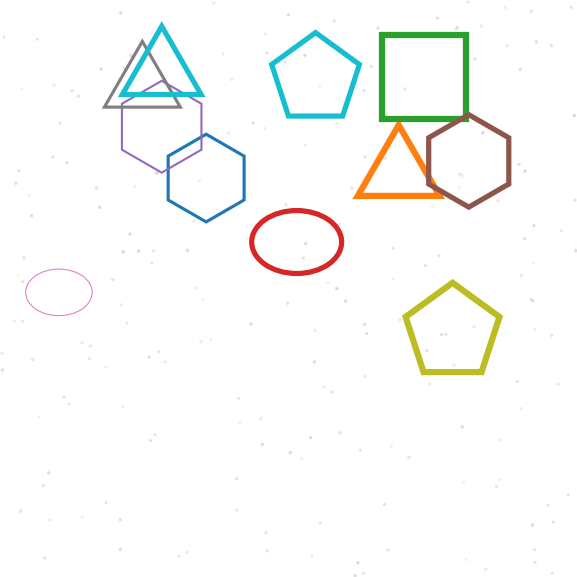[{"shape": "hexagon", "thickness": 1.5, "radius": 0.38, "center": [0.357, 0.691]}, {"shape": "triangle", "thickness": 3, "radius": 0.41, "center": [0.69, 0.701]}, {"shape": "square", "thickness": 3, "radius": 0.36, "center": [0.733, 0.866]}, {"shape": "oval", "thickness": 2.5, "radius": 0.39, "center": [0.514, 0.58]}, {"shape": "hexagon", "thickness": 1, "radius": 0.4, "center": [0.28, 0.78]}, {"shape": "hexagon", "thickness": 2.5, "radius": 0.4, "center": [0.812, 0.721]}, {"shape": "oval", "thickness": 0.5, "radius": 0.29, "center": [0.102, 0.493]}, {"shape": "triangle", "thickness": 1.5, "radius": 0.38, "center": [0.246, 0.852]}, {"shape": "pentagon", "thickness": 3, "radius": 0.43, "center": [0.784, 0.424]}, {"shape": "triangle", "thickness": 2.5, "radius": 0.39, "center": [0.28, 0.875]}, {"shape": "pentagon", "thickness": 2.5, "radius": 0.4, "center": [0.546, 0.863]}]